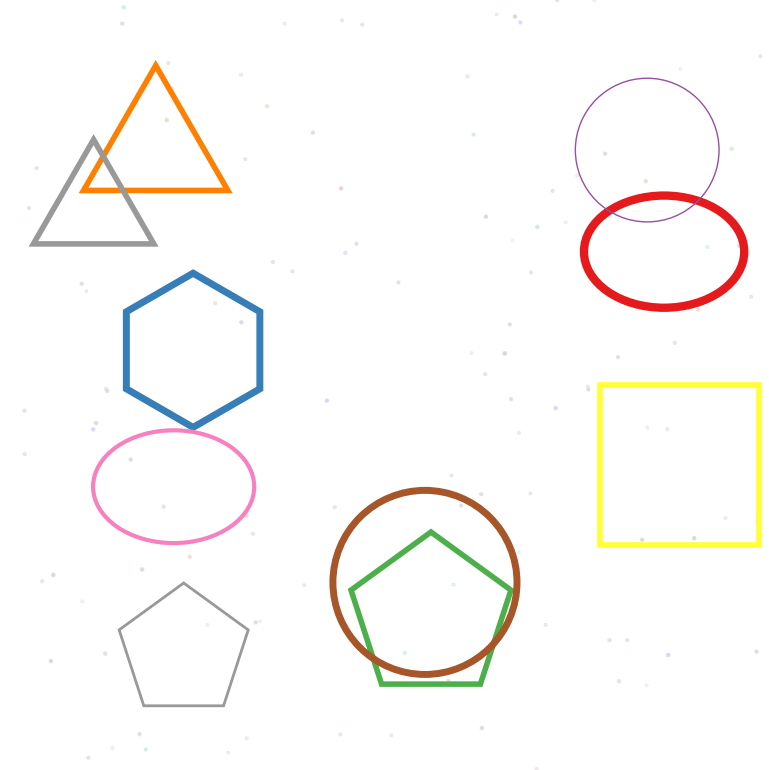[{"shape": "oval", "thickness": 3, "radius": 0.52, "center": [0.862, 0.673]}, {"shape": "hexagon", "thickness": 2.5, "radius": 0.5, "center": [0.251, 0.545]}, {"shape": "pentagon", "thickness": 2, "radius": 0.55, "center": [0.56, 0.2]}, {"shape": "circle", "thickness": 0.5, "radius": 0.47, "center": [0.841, 0.805]}, {"shape": "triangle", "thickness": 2, "radius": 0.54, "center": [0.202, 0.807]}, {"shape": "square", "thickness": 2, "radius": 0.52, "center": [0.882, 0.396]}, {"shape": "circle", "thickness": 2.5, "radius": 0.6, "center": [0.552, 0.244]}, {"shape": "oval", "thickness": 1.5, "radius": 0.52, "center": [0.226, 0.368]}, {"shape": "triangle", "thickness": 2, "radius": 0.45, "center": [0.122, 0.728]}, {"shape": "pentagon", "thickness": 1, "radius": 0.44, "center": [0.239, 0.155]}]